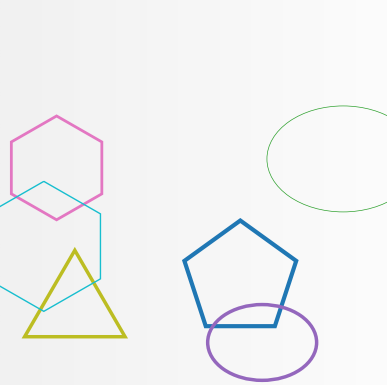[{"shape": "pentagon", "thickness": 3, "radius": 0.76, "center": [0.62, 0.276]}, {"shape": "oval", "thickness": 0.5, "radius": 0.98, "center": [0.885, 0.587]}, {"shape": "oval", "thickness": 2.5, "radius": 0.7, "center": [0.677, 0.111]}, {"shape": "hexagon", "thickness": 2, "radius": 0.67, "center": [0.146, 0.564]}, {"shape": "triangle", "thickness": 2.5, "radius": 0.75, "center": [0.193, 0.2]}, {"shape": "hexagon", "thickness": 1, "radius": 0.84, "center": [0.113, 0.36]}]